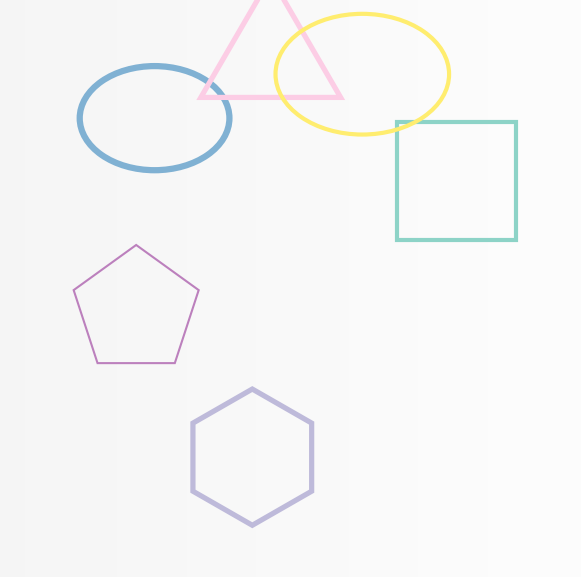[{"shape": "square", "thickness": 2, "radius": 0.51, "center": [0.785, 0.686]}, {"shape": "hexagon", "thickness": 2.5, "radius": 0.59, "center": [0.434, 0.208]}, {"shape": "oval", "thickness": 3, "radius": 0.64, "center": [0.266, 0.795]}, {"shape": "triangle", "thickness": 2.5, "radius": 0.69, "center": [0.466, 0.9]}, {"shape": "pentagon", "thickness": 1, "radius": 0.57, "center": [0.234, 0.462]}, {"shape": "oval", "thickness": 2, "radius": 0.75, "center": [0.623, 0.871]}]